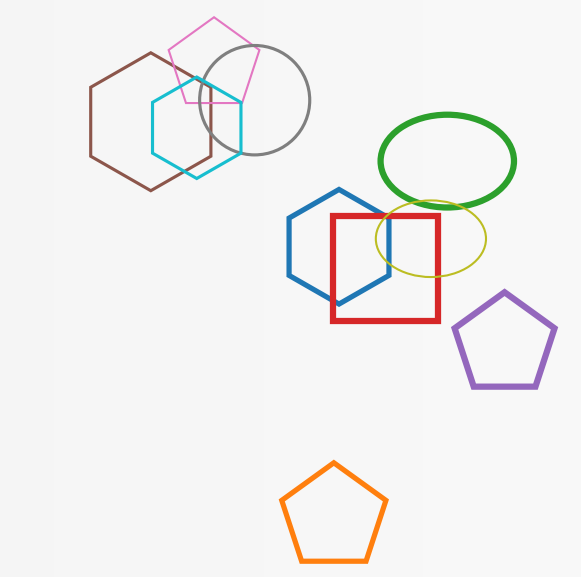[{"shape": "hexagon", "thickness": 2.5, "radius": 0.5, "center": [0.583, 0.572]}, {"shape": "pentagon", "thickness": 2.5, "radius": 0.47, "center": [0.574, 0.104]}, {"shape": "oval", "thickness": 3, "radius": 0.57, "center": [0.77, 0.72]}, {"shape": "square", "thickness": 3, "radius": 0.45, "center": [0.663, 0.534]}, {"shape": "pentagon", "thickness": 3, "radius": 0.45, "center": [0.868, 0.403]}, {"shape": "hexagon", "thickness": 1.5, "radius": 0.6, "center": [0.259, 0.788]}, {"shape": "pentagon", "thickness": 1, "radius": 0.41, "center": [0.368, 0.887]}, {"shape": "circle", "thickness": 1.5, "radius": 0.47, "center": [0.438, 0.826]}, {"shape": "oval", "thickness": 1, "radius": 0.47, "center": [0.741, 0.586]}, {"shape": "hexagon", "thickness": 1.5, "radius": 0.44, "center": [0.338, 0.778]}]